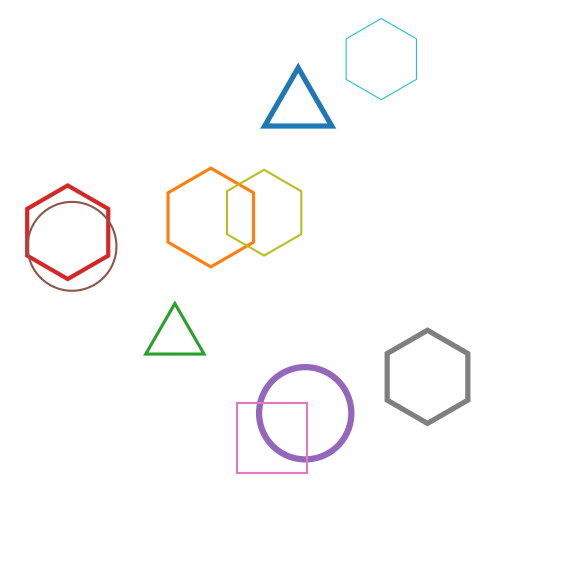[{"shape": "triangle", "thickness": 2.5, "radius": 0.34, "center": [0.516, 0.814]}, {"shape": "hexagon", "thickness": 1.5, "radius": 0.43, "center": [0.365, 0.622]}, {"shape": "triangle", "thickness": 1.5, "radius": 0.29, "center": [0.303, 0.415]}, {"shape": "hexagon", "thickness": 2, "radius": 0.41, "center": [0.117, 0.597]}, {"shape": "circle", "thickness": 3, "radius": 0.4, "center": [0.529, 0.284]}, {"shape": "circle", "thickness": 1, "radius": 0.38, "center": [0.125, 0.573]}, {"shape": "square", "thickness": 1, "radius": 0.3, "center": [0.471, 0.24]}, {"shape": "hexagon", "thickness": 2.5, "radius": 0.4, "center": [0.74, 0.347]}, {"shape": "hexagon", "thickness": 1, "radius": 0.37, "center": [0.457, 0.631]}, {"shape": "hexagon", "thickness": 0.5, "radius": 0.35, "center": [0.66, 0.897]}]